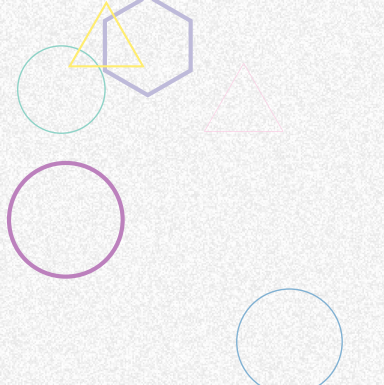[{"shape": "circle", "thickness": 1, "radius": 0.57, "center": [0.159, 0.767]}, {"shape": "hexagon", "thickness": 3, "radius": 0.64, "center": [0.384, 0.881]}, {"shape": "circle", "thickness": 1, "radius": 0.68, "center": [0.752, 0.112]}, {"shape": "triangle", "thickness": 0.5, "radius": 0.59, "center": [0.633, 0.718]}, {"shape": "circle", "thickness": 3, "radius": 0.74, "center": [0.171, 0.429]}, {"shape": "triangle", "thickness": 1.5, "radius": 0.55, "center": [0.276, 0.883]}]